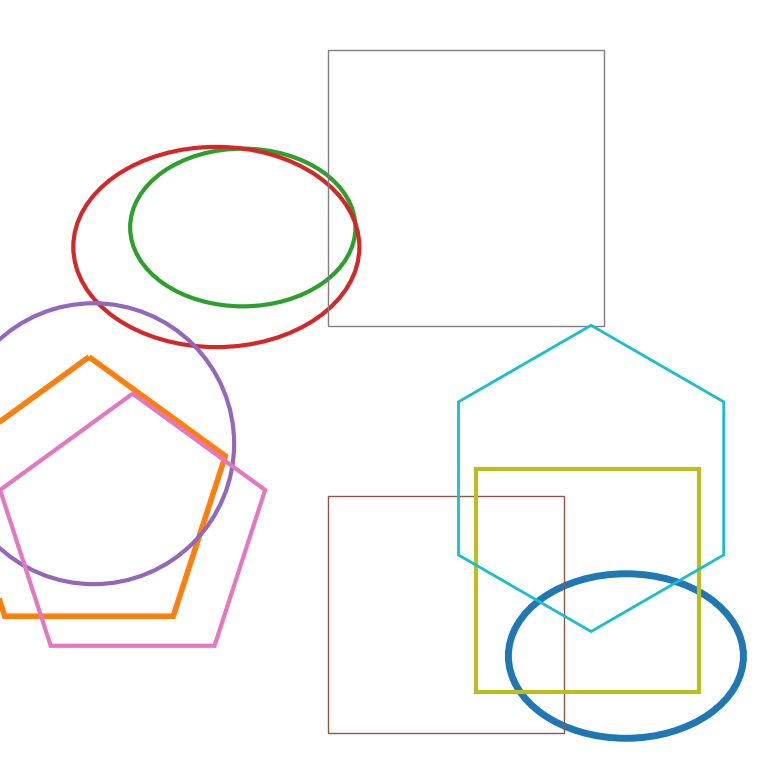[{"shape": "oval", "thickness": 2.5, "radius": 0.76, "center": [0.813, 0.148]}, {"shape": "pentagon", "thickness": 2, "radius": 0.93, "center": [0.116, 0.35]}, {"shape": "oval", "thickness": 1.5, "radius": 0.73, "center": [0.315, 0.705]}, {"shape": "oval", "thickness": 1.5, "radius": 0.93, "center": [0.281, 0.679]}, {"shape": "circle", "thickness": 1.5, "radius": 0.91, "center": [0.122, 0.424]}, {"shape": "square", "thickness": 0.5, "radius": 0.77, "center": [0.579, 0.202]}, {"shape": "pentagon", "thickness": 1.5, "radius": 0.9, "center": [0.172, 0.308]}, {"shape": "square", "thickness": 0.5, "radius": 0.89, "center": [0.605, 0.756]}, {"shape": "square", "thickness": 1.5, "radius": 0.72, "center": [0.763, 0.246]}, {"shape": "hexagon", "thickness": 1, "radius": 0.99, "center": [0.768, 0.379]}]